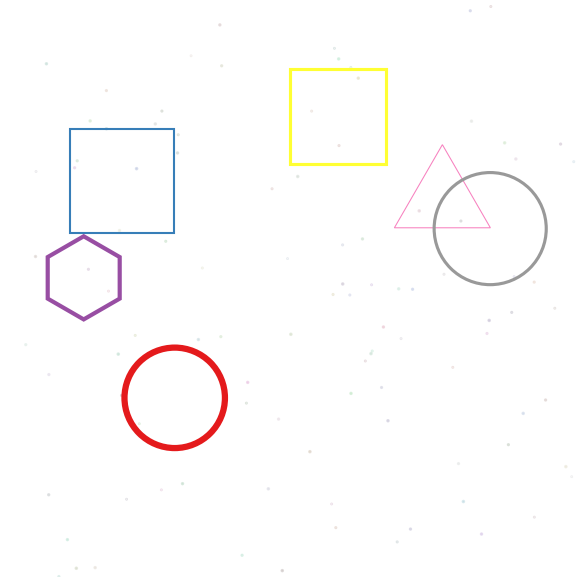[{"shape": "circle", "thickness": 3, "radius": 0.43, "center": [0.303, 0.31]}, {"shape": "square", "thickness": 1, "radius": 0.45, "center": [0.211, 0.686]}, {"shape": "hexagon", "thickness": 2, "radius": 0.36, "center": [0.145, 0.518]}, {"shape": "square", "thickness": 1.5, "radius": 0.42, "center": [0.585, 0.797]}, {"shape": "triangle", "thickness": 0.5, "radius": 0.48, "center": [0.766, 0.653]}, {"shape": "circle", "thickness": 1.5, "radius": 0.49, "center": [0.849, 0.603]}]